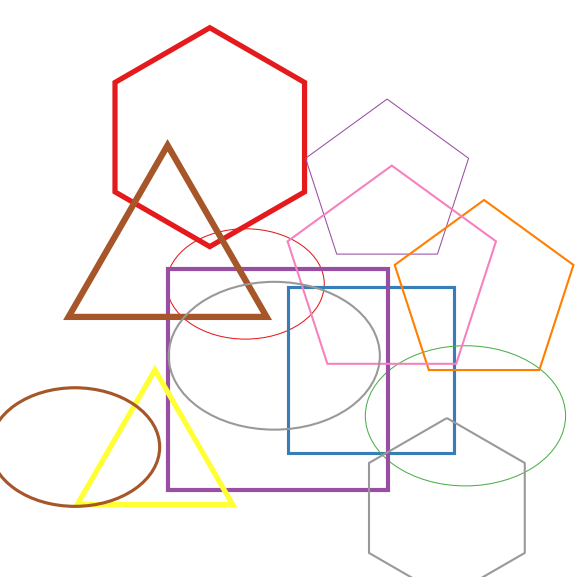[{"shape": "hexagon", "thickness": 2.5, "radius": 0.95, "center": [0.363, 0.762]}, {"shape": "oval", "thickness": 0.5, "radius": 0.68, "center": [0.425, 0.507]}, {"shape": "square", "thickness": 1.5, "radius": 0.72, "center": [0.642, 0.359]}, {"shape": "oval", "thickness": 0.5, "radius": 0.87, "center": [0.806, 0.279]}, {"shape": "pentagon", "thickness": 0.5, "radius": 0.74, "center": [0.67, 0.679]}, {"shape": "square", "thickness": 2, "radius": 0.96, "center": [0.481, 0.342]}, {"shape": "pentagon", "thickness": 1, "radius": 0.81, "center": [0.838, 0.49]}, {"shape": "triangle", "thickness": 2.5, "radius": 0.78, "center": [0.268, 0.203]}, {"shape": "oval", "thickness": 1.5, "radius": 0.73, "center": [0.13, 0.225]}, {"shape": "triangle", "thickness": 3, "radius": 0.99, "center": [0.29, 0.549]}, {"shape": "pentagon", "thickness": 1, "radius": 0.95, "center": [0.678, 0.523]}, {"shape": "oval", "thickness": 1, "radius": 0.91, "center": [0.475, 0.383]}, {"shape": "hexagon", "thickness": 1, "radius": 0.78, "center": [0.774, 0.12]}]